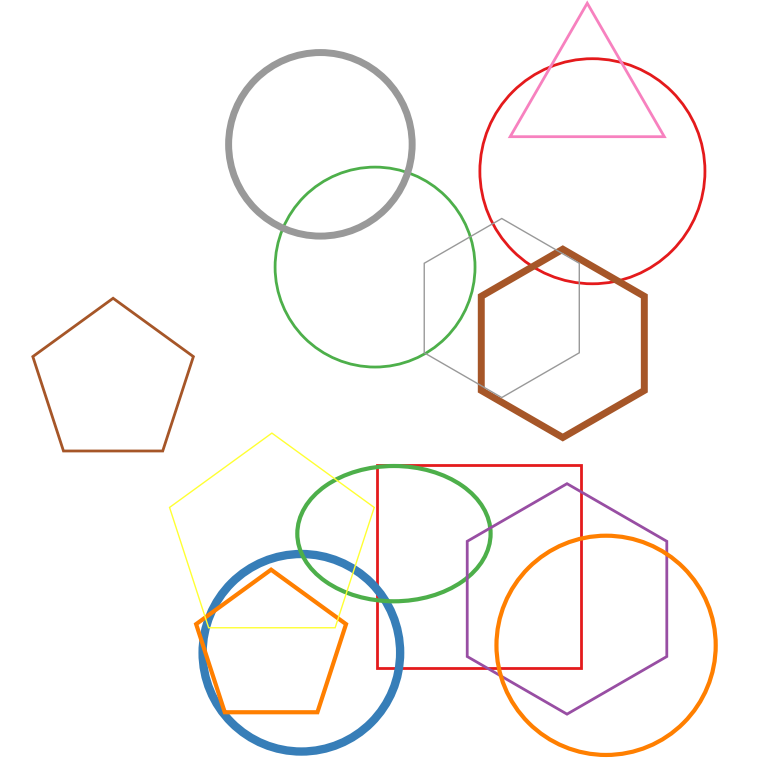[{"shape": "circle", "thickness": 1, "radius": 0.73, "center": [0.769, 0.778]}, {"shape": "square", "thickness": 1, "radius": 0.66, "center": [0.622, 0.264]}, {"shape": "circle", "thickness": 3, "radius": 0.64, "center": [0.391, 0.152]}, {"shape": "oval", "thickness": 1.5, "radius": 0.63, "center": [0.512, 0.307]}, {"shape": "circle", "thickness": 1, "radius": 0.65, "center": [0.487, 0.653]}, {"shape": "hexagon", "thickness": 1, "radius": 0.75, "center": [0.736, 0.222]}, {"shape": "pentagon", "thickness": 1.5, "radius": 0.51, "center": [0.352, 0.158]}, {"shape": "circle", "thickness": 1.5, "radius": 0.71, "center": [0.787, 0.162]}, {"shape": "pentagon", "thickness": 0.5, "radius": 0.7, "center": [0.353, 0.298]}, {"shape": "pentagon", "thickness": 1, "radius": 0.55, "center": [0.147, 0.503]}, {"shape": "hexagon", "thickness": 2.5, "radius": 0.61, "center": [0.731, 0.554]}, {"shape": "triangle", "thickness": 1, "radius": 0.58, "center": [0.763, 0.88]}, {"shape": "hexagon", "thickness": 0.5, "radius": 0.58, "center": [0.652, 0.6]}, {"shape": "circle", "thickness": 2.5, "radius": 0.6, "center": [0.416, 0.813]}]